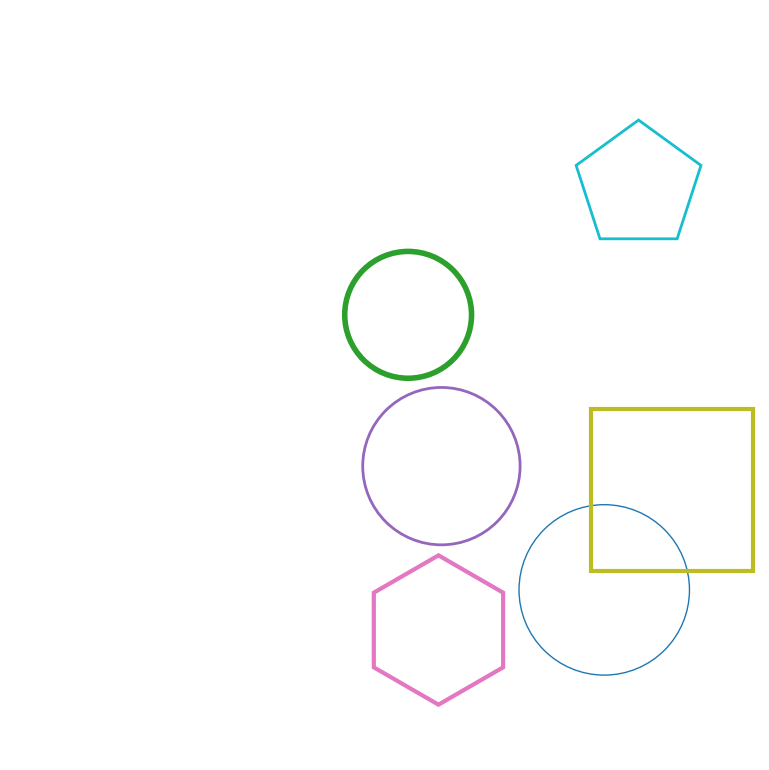[{"shape": "circle", "thickness": 0.5, "radius": 0.55, "center": [0.785, 0.234]}, {"shape": "circle", "thickness": 2, "radius": 0.41, "center": [0.53, 0.591]}, {"shape": "circle", "thickness": 1, "radius": 0.51, "center": [0.573, 0.395]}, {"shape": "hexagon", "thickness": 1.5, "radius": 0.48, "center": [0.569, 0.182]}, {"shape": "square", "thickness": 1.5, "radius": 0.53, "center": [0.872, 0.363]}, {"shape": "pentagon", "thickness": 1, "radius": 0.43, "center": [0.829, 0.759]}]